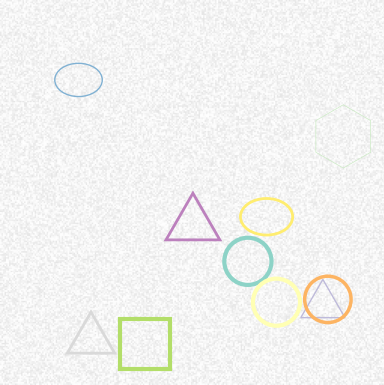[{"shape": "circle", "thickness": 3, "radius": 0.31, "center": [0.644, 0.321]}, {"shape": "circle", "thickness": 3, "radius": 0.31, "center": [0.718, 0.215]}, {"shape": "triangle", "thickness": 1, "radius": 0.33, "center": [0.839, 0.208]}, {"shape": "oval", "thickness": 1, "radius": 0.31, "center": [0.204, 0.792]}, {"shape": "circle", "thickness": 2.5, "radius": 0.3, "center": [0.852, 0.222]}, {"shape": "square", "thickness": 3, "radius": 0.33, "center": [0.377, 0.106]}, {"shape": "triangle", "thickness": 2, "radius": 0.36, "center": [0.236, 0.118]}, {"shape": "triangle", "thickness": 2, "radius": 0.4, "center": [0.501, 0.417]}, {"shape": "hexagon", "thickness": 0.5, "radius": 0.41, "center": [0.892, 0.646]}, {"shape": "oval", "thickness": 2, "radius": 0.34, "center": [0.692, 0.437]}]